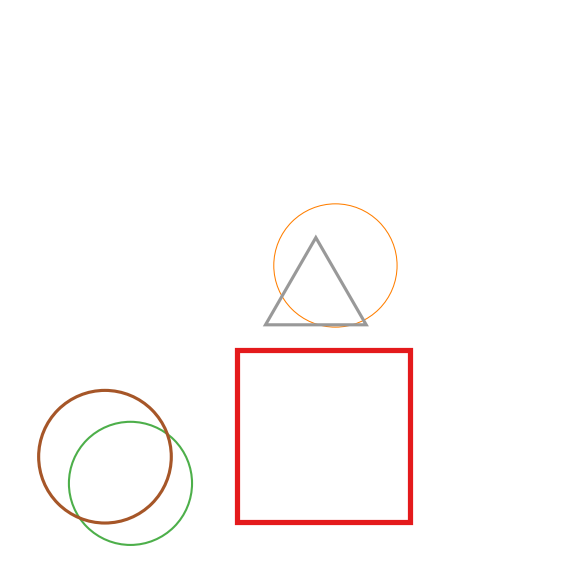[{"shape": "square", "thickness": 2.5, "radius": 0.75, "center": [0.56, 0.244]}, {"shape": "circle", "thickness": 1, "radius": 0.53, "center": [0.226, 0.162]}, {"shape": "circle", "thickness": 0.5, "radius": 0.53, "center": [0.581, 0.539]}, {"shape": "circle", "thickness": 1.5, "radius": 0.57, "center": [0.182, 0.208]}, {"shape": "triangle", "thickness": 1.5, "radius": 0.5, "center": [0.547, 0.487]}]